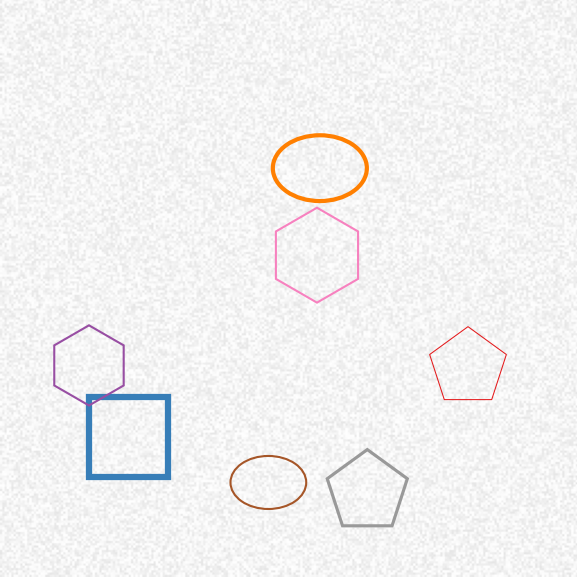[{"shape": "pentagon", "thickness": 0.5, "radius": 0.35, "center": [0.81, 0.364]}, {"shape": "square", "thickness": 3, "radius": 0.34, "center": [0.222, 0.242]}, {"shape": "hexagon", "thickness": 1, "radius": 0.35, "center": [0.154, 0.366]}, {"shape": "oval", "thickness": 2, "radius": 0.41, "center": [0.554, 0.708]}, {"shape": "oval", "thickness": 1, "radius": 0.33, "center": [0.465, 0.164]}, {"shape": "hexagon", "thickness": 1, "radius": 0.41, "center": [0.549, 0.557]}, {"shape": "pentagon", "thickness": 1.5, "radius": 0.36, "center": [0.636, 0.148]}]